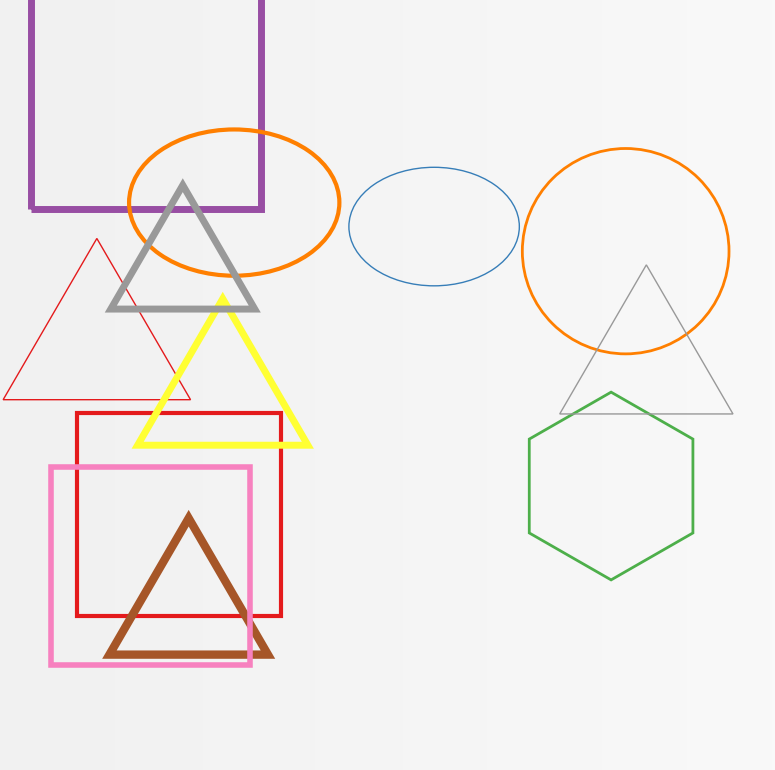[{"shape": "triangle", "thickness": 0.5, "radius": 0.7, "center": [0.125, 0.551]}, {"shape": "square", "thickness": 1.5, "radius": 0.66, "center": [0.231, 0.331]}, {"shape": "oval", "thickness": 0.5, "radius": 0.55, "center": [0.56, 0.706]}, {"shape": "hexagon", "thickness": 1, "radius": 0.61, "center": [0.789, 0.369]}, {"shape": "square", "thickness": 2.5, "radius": 0.74, "center": [0.189, 0.877]}, {"shape": "oval", "thickness": 1.5, "radius": 0.68, "center": [0.302, 0.737]}, {"shape": "circle", "thickness": 1, "radius": 0.67, "center": [0.807, 0.674]}, {"shape": "triangle", "thickness": 2.5, "radius": 0.63, "center": [0.287, 0.485]}, {"shape": "triangle", "thickness": 3, "radius": 0.59, "center": [0.243, 0.209]}, {"shape": "square", "thickness": 2, "radius": 0.64, "center": [0.194, 0.265]}, {"shape": "triangle", "thickness": 0.5, "radius": 0.65, "center": [0.834, 0.527]}, {"shape": "triangle", "thickness": 2.5, "radius": 0.54, "center": [0.236, 0.652]}]